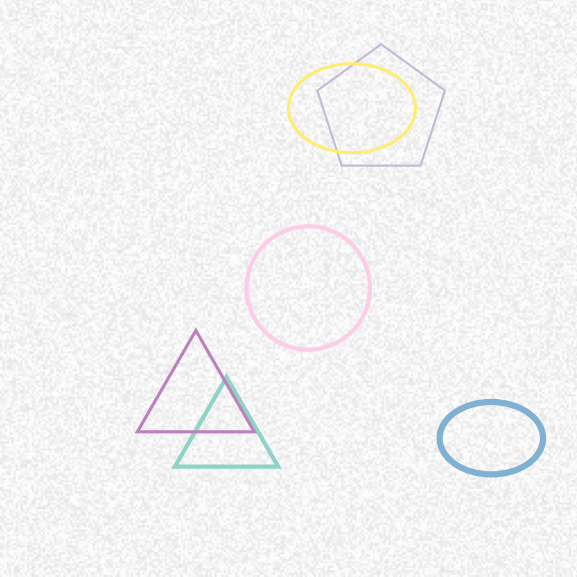[{"shape": "triangle", "thickness": 2, "radius": 0.52, "center": [0.392, 0.243]}, {"shape": "pentagon", "thickness": 1, "radius": 0.58, "center": [0.66, 0.806]}, {"shape": "oval", "thickness": 3, "radius": 0.45, "center": [0.851, 0.24]}, {"shape": "circle", "thickness": 2, "radius": 0.53, "center": [0.534, 0.501]}, {"shape": "triangle", "thickness": 1.5, "radius": 0.58, "center": [0.339, 0.31]}, {"shape": "oval", "thickness": 1.5, "radius": 0.55, "center": [0.61, 0.812]}]